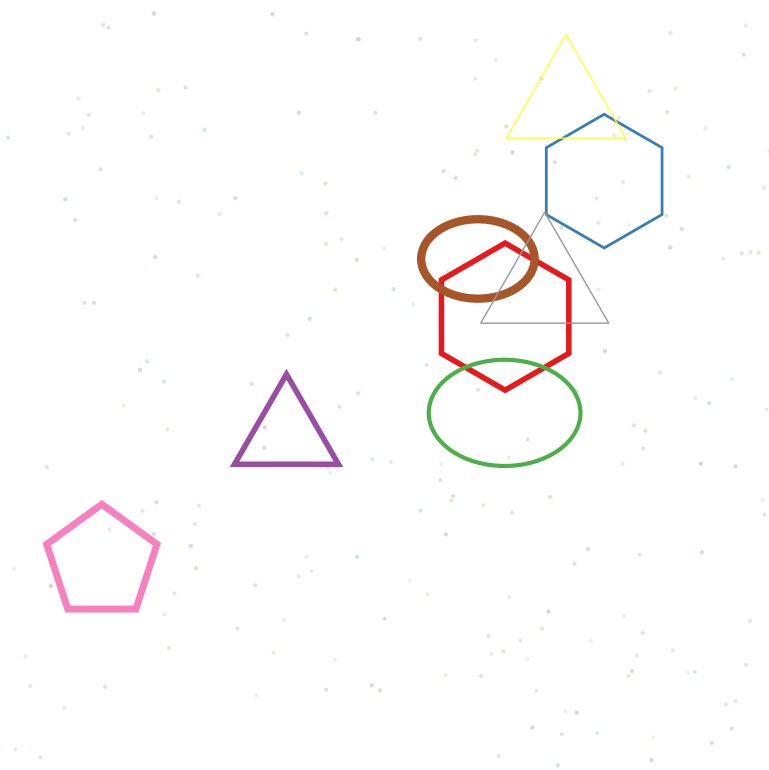[{"shape": "hexagon", "thickness": 2, "radius": 0.48, "center": [0.656, 0.589]}, {"shape": "hexagon", "thickness": 1, "radius": 0.43, "center": [0.785, 0.765]}, {"shape": "oval", "thickness": 1.5, "radius": 0.49, "center": [0.655, 0.464]}, {"shape": "triangle", "thickness": 2, "radius": 0.39, "center": [0.372, 0.436]}, {"shape": "triangle", "thickness": 0.5, "radius": 0.45, "center": [0.735, 0.865]}, {"shape": "oval", "thickness": 3, "radius": 0.37, "center": [0.621, 0.664]}, {"shape": "pentagon", "thickness": 2.5, "radius": 0.38, "center": [0.132, 0.27]}, {"shape": "triangle", "thickness": 0.5, "radius": 0.48, "center": [0.707, 0.628]}]